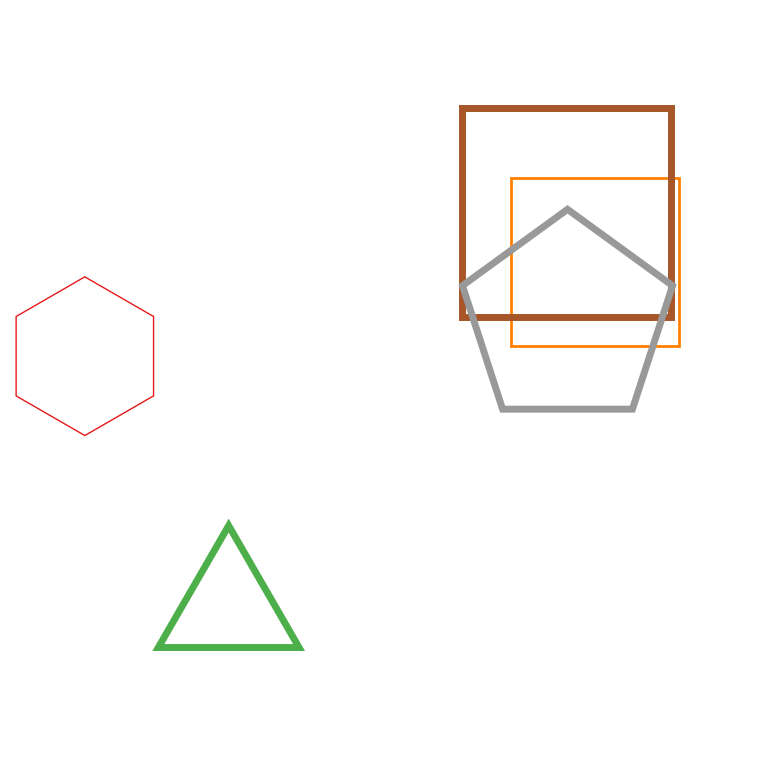[{"shape": "hexagon", "thickness": 0.5, "radius": 0.52, "center": [0.11, 0.537]}, {"shape": "triangle", "thickness": 2.5, "radius": 0.53, "center": [0.297, 0.212]}, {"shape": "square", "thickness": 1, "radius": 0.55, "center": [0.773, 0.66]}, {"shape": "square", "thickness": 2.5, "radius": 0.68, "center": [0.736, 0.724]}, {"shape": "pentagon", "thickness": 2.5, "radius": 0.72, "center": [0.737, 0.585]}]